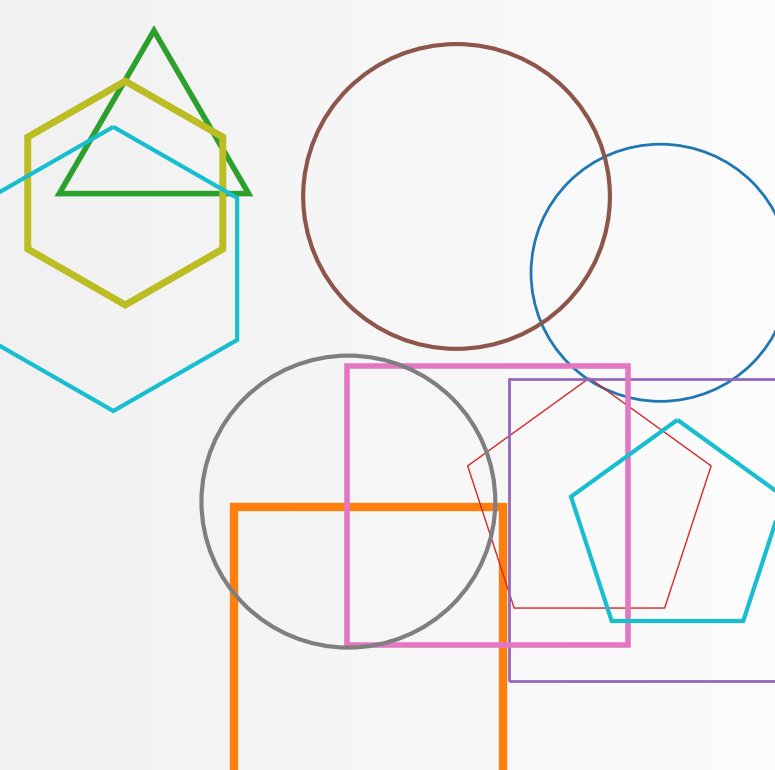[{"shape": "circle", "thickness": 1, "radius": 0.83, "center": [0.852, 0.646]}, {"shape": "square", "thickness": 3, "radius": 0.87, "center": [0.475, 0.168]}, {"shape": "triangle", "thickness": 2, "radius": 0.71, "center": [0.199, 0.819]}, {"shape": "pentagon", "thickness": 0.5, "radius": 0.83, "center": [0.761, 0.344]}, {"shape": "square", "thickness": 1, "radius": 0.98, "center": [0.853, 0.312]}, {"shape": "circle", "thickness": 1.5, "radius": 0.99, "center": [0.589, 0.745]}, {"shape": "square", "thickness": 2, "radius": 0.91, "center": [0.63, 0.344]}, {"shape": "circle", "thickness": 1.5, "radius": 0.95, "center": [0.45, 0.349]}, {"shape": "hexagon", "thickness": 2.5, "radius": 0.73, "center": [0.162, 0.749]}, {"shape": "hexagon", "thickness": 1.5, "radius": 0.92, "center": [0.146, 0.651]}, {"shape": "pentagon", "thickness": 1.5, "radius": 0.72, "center": [0.874, 0.31]}]